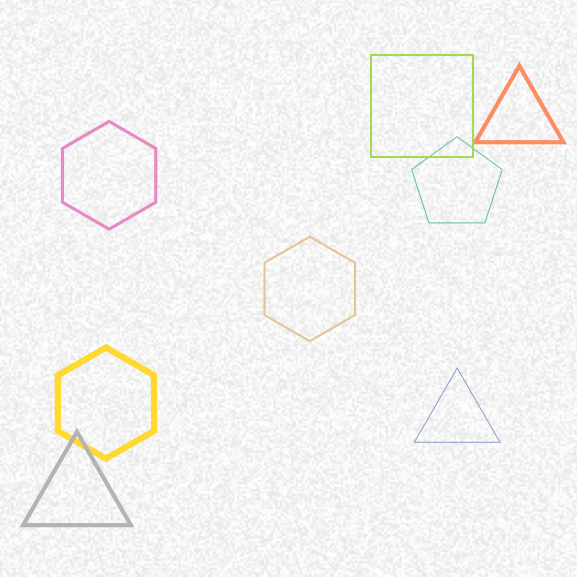[{"shape": "pentagon", "thickness": 0.5, "radius": 0.41, "center": [0.791, 0.68]}, {"shape": "triangle", "thickness": 2, "radius": 0.44, "center": [0.899, 0.797]}, {"shape": "triangle", "thickness": 0.5, "radius": 0.43, "center": [0.792, 0.276]}, {"shape": "hexagon", "thickness": 1.5, "radius": 0.47, "center": [0.189, 0.696]}, {"shape": "square", "thickness": 1, "radius": 0.44, "center": [0.73, 0.815]}, {"shape": "hexagon", "thickness": 3, "radius": 0.48, "center": [0.183, 0.301]}, {"shape": "hexagon", "thickness": 1, "radius": 0.45, "center": [0.536, 0.499]}, {"shape": "triangle", "thickness": 2, "radius": 0.54, "center": [0.133, 0.144]}]